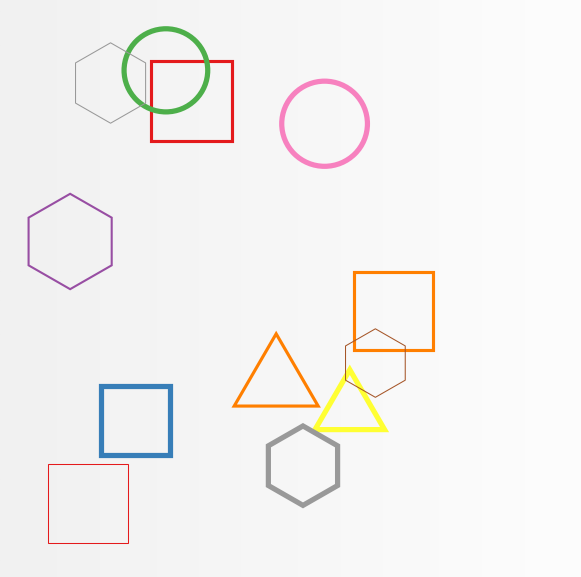[{"shape": "square", "thickness": 1.5, "radius": 0.35, "center": [0.329, 0.824]}, {"shape": "square", "thickness": 0.5, "radius": 0.34, "center": [0.151, 0.127]}, {"shape": "square", "thickness": 2.5, "radius": 0.3, "center": [0.233, 0.271]}, {"shape": "circle", "thickness": 2.5, "radius": 0.36, "center": [0.285, 0.877]}, {"shape": "hexagon", "thickness": 1, "radius": 0.41, "center": [0.121, 0.581]}, {"shape": "triangle", "thickness": 1.5, "radius": 0.42, "center": [0.475, 0.338]}, {"shape": "square", "thickness": 1.5, "radius": 0.34, "center": [0.677, 0.461]}, {"shape": "triangle", "thickness": 2.5, "radius": 0.35, "center": [0.602, 0.29]}, {"shape": "hexagon", "thickness": 0.5, "radius": 0.3, "center": [0.646, 0.37]}, {"shape": "circle", "thickness": 2.5, "radius": 0.37, "center": [0.558, 0.785]}, {"shape": "hexagon", "thickness": 0.5, "radius": 0.35, "center": [0.19, 0.855]}, {"shape": "hexagon", "thickness": 2.5, "radius": 0.34, "center": [0.521, 0.193]}]